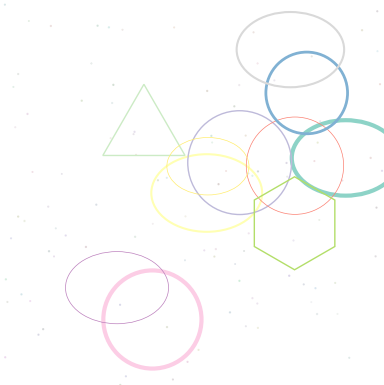[{"shape": "oval", "thickness": 3, "radius": 0.7, "center": [0.898, 0.59]}, {"shape": "oval", "thickness": 1.5, "radius": 0.72, "center": [0.537, 0.499]}, {"shape": "circle", "thickness": 1, "radius": 0.67, "center": [0.622, 0.578]}, {"shape": "circle", "thickness": 0.5, "radius": 0.63, "center": [0.766, 0.57]}, {"shape": "circle", "thickness": 2, "radius": 0.53, "center": [0.797, 0.759]}, {"shape": "hexagon", "thickness": 1, "radius": 0.6, "center": [0.765, 0.42]}, {"shape": "circle", "thickness": 3, "radius": 0.64, "center": [0.396, 0.17]}, {"shape": "oval", "thickness": 1.5, "radius": 0.7, "center": [0.754, 0.871]}, {"shape": "oval", "thickness": 0.5, "radius": 0.67, "center": [0.304, 0.253]}, {"shape": "triangle", "thickness": 1, "radius": 0.62, "center": [0.374, 0.658]}, {"shape": "oval", "thickness": 0.5, "radius": 0.53, "center": [0.54, 0.568]}]